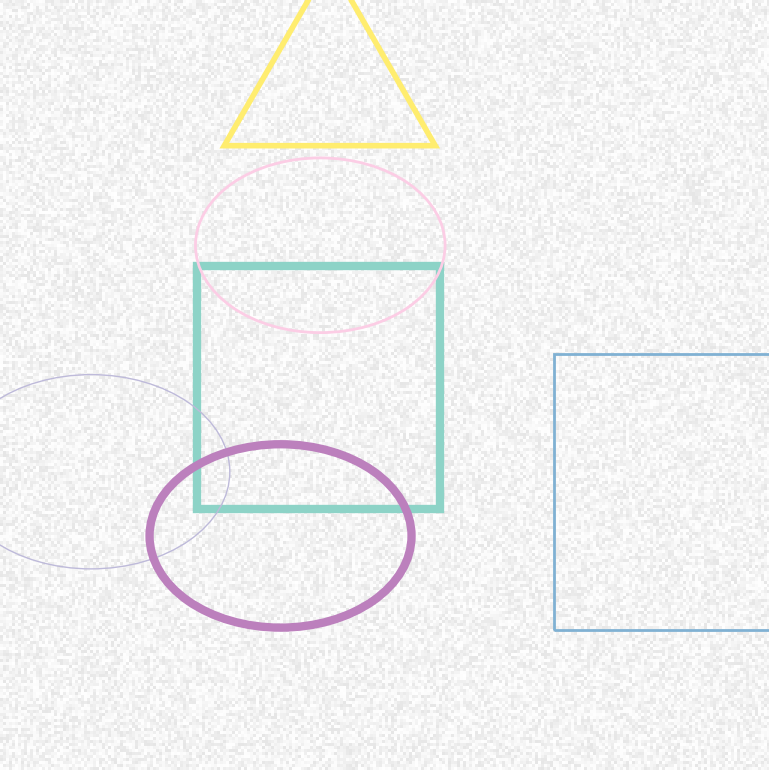[{"shape": "square", "thickness": 3, "radius": 0.79, "center": [0.414, 0.497]}, {"shape": "oval", "thickness": 0.5, "radius": 0.9, "center": [0.118, 0.387]}, {"shape": "square", "thickness": 1, "radius": 0.9, "center": [0.899, 0.361]}, {"shape": "oval", "thickness": 1, "radius": 0.81, "center": [0.416, 0.681]}, {"shape": "oval", "thickness": 3, "radius": 0.85, "center": [0.364, 0.304]}, {"shape": "triangle", "thickness": 2, "radius": 0.79, "center": [0.428, 0.89]}]